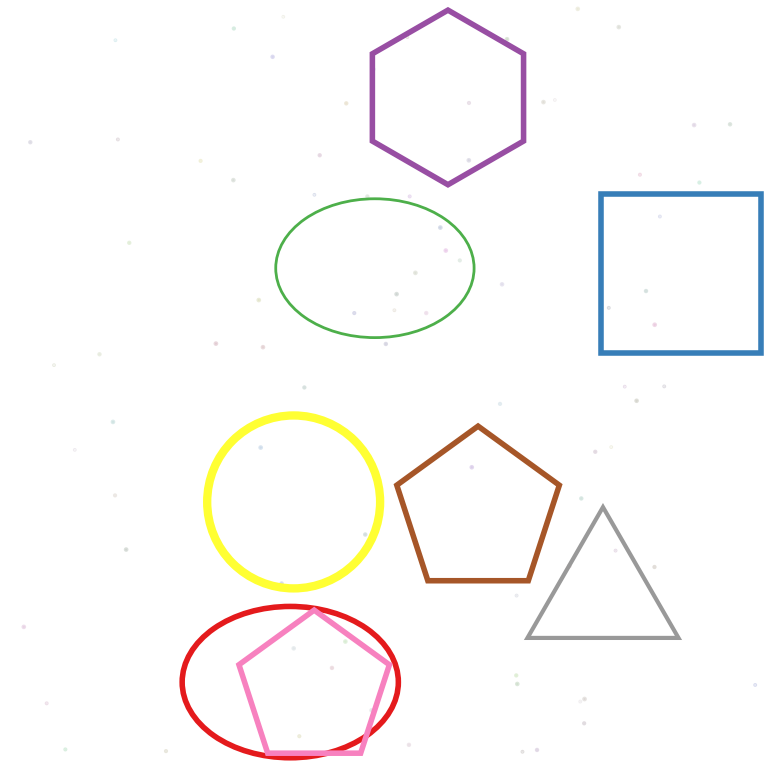[{"shape": "oval", "thickness": 2, "radius": 0.7, "center": [0.377, 0.114]}, {"shape": "square", "thickness": 2, "radius": 0.52, "center": [0.884, 0.645]}, {"shape": "oval", "thickness": 1, "radius": 0.64, "center": [0.487, 0.652]}, {"shape": "hexagon", "thickness": 2, "radius": 0.57, "center": [0.582, 0.873]}, {"shape": "circle", "thickness": 3, "radius": 0.56, "center": [0.381, 0.348]}, {"shape": "pentagon", "thickness": 2, "radius": 0.55, "center": [0.621, 0.336]}, {"shape": "pentagon", "thickness": 2, "radius": 0.51, "center": [0.408, 0.105]}, {"shape": "triangle", "thickness": 1.5, "radius": 0.57, "center": [0.783, 0.228]}]